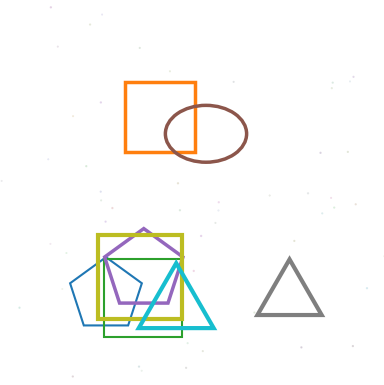[{"shape": "pentagon", "thickness": 1.5, "radius": 0.49, "center": [0.275, 0.234]}, {"shape": "square", "thickness": 2.5, "radius": 0.45, "center": [0.416, 0.697]}, {"shape": "square", "thickness": 1.5, "radius": 0.5, "center": [0.371, 0.226]}, {"shape": "pentagon", "thickness": 2.5, "radius": 0.53, "center": [0.373, 0.299]}, {"shape": "oval", "thickness": 2.5, "radius": 0.53, "center": [0.535, 0.653]}, {"shape": "triangle", "thickness": 3, "radius": 0.48, "center": [0.752, 0.23]}, {"shape": "square", "thickness": 3, "radius": 0.54, "center": [0.363, 0.281]}, {"shape": "triangle", "thickness": 3, "radius": 0.56, "center": [0.458, 0.204]}]